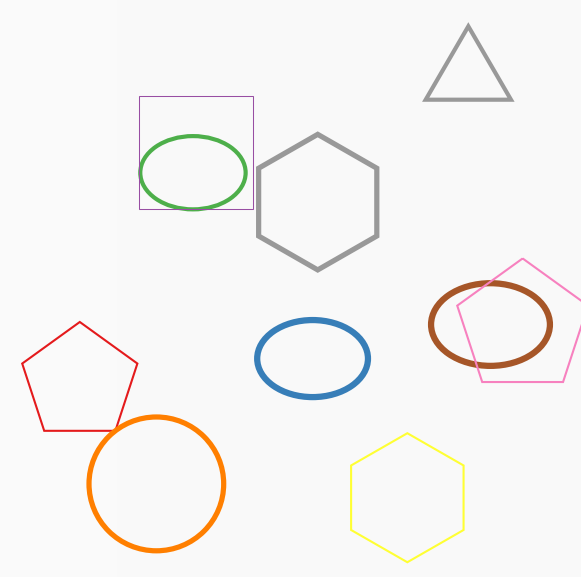[{"shape": "pentagon", "thickness": 1, "radius": 0.52, "center": [0.137, 0.337]}, {"shape": "oval", "thickness": 3, "radius": 0.48, "center": [0.538, 0.378]}, {"shape": "oval", "thickness": 2, "radius": 0.45, "center": [0.332, 0.7]}, {"shape": "square", "thickness": 0.5, "radius": 0.49, "center": [0.337, 0.735]}, {"shape": "circle", "thickness": 2.5, "radius": 0.58, "center": [0.269, 0.161]}, {"shape": "hexagon", "thickness": 1, "radius": 0.56, "center": [0.701, 0.137]}, {"shape": "oval", "thickness": 3, "radius": 0.51, "center": [0.844, 0.437]}, {"shape": "pentagon", "thickness": 1, "radius": 0.59, "center": [0.899, 0.433]}, {"shape": "hexagon", "thickness": 2.5, "radius": 0.59, "center": [0.547, 0.649]}, {"shape": "triangle", "thickness": 2, "radius": 0.42, "center": [0.806, 0.869]}]